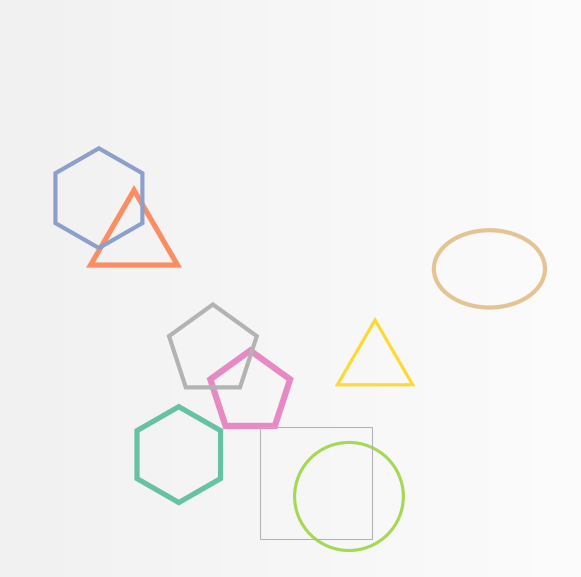[{"shape": "hexagon", "thickness": 2.5, "radius": 0.42, "center": [0.308, 0.212]}, {"shape": "triangle", "thickness": 2.5, "radius": 0.43, "center": [0.231, 0.583]}, {"shape": "hexagon", "thickness": 2, "radius": 0.43, "center": [0.17, 0.656]}, {"shape": "pentagon", "thickness": 3, "radius": 0.36, "center": [0.43, 0.32]}, {"shape": "circle", "thickness": 1.5, "radius": 0.47, "center": [0.6, 0.139]}, {"shape": "triangle", "thickness": 1.5, "radius": 0.37, "center": [0.645, 0.37]}, {"shape": "oval", "thickness": 2, "radius": 0.48, "center": [0.842, 0.534]}, {"shape": "square", "thickness": 0.5, "radius": 0.48, "center": [0.544, 0.163]}, {"shape": "pentagon", "thickness": 2, "radius": 0.4, "center": [0.366, 0.393]}]